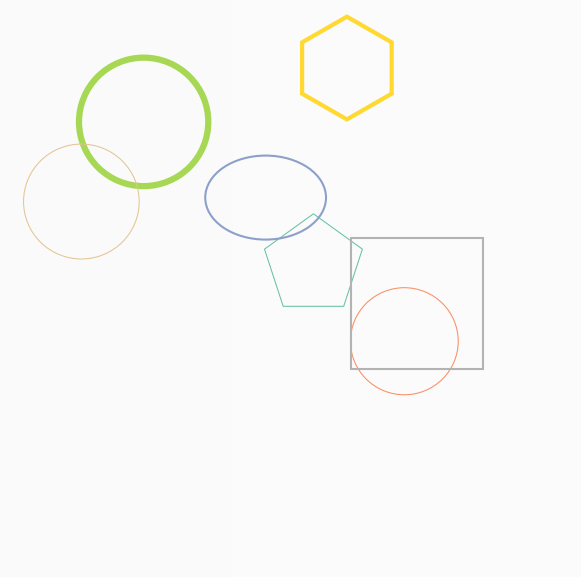[{"shape": "pentagon", "thickness": 0.5, "radius": 0.44, "center": [0.539, 0.54]}, {"shape": "circle", "thickness": 0.5, "radius": 0.46, "center": [0.696, 0.408]}, {"shape": "oval", "thickness": 1, "radius": 0.52, "center": [0.457, 0.657]}, {"shape": "circle", "thickness": 3, "radius": 0.56, "center": [0.247, 0.788]}, {"shape": "hexagon", "thickness": 2, "radius": 0.44, "center": [0.597, 0.881]}, {"shape": "circle", "thickness": 0.5, "radius": 0.5, "center": [0.14, 0.65]}, {"shape": "square", "thickness": 1, "radius": 0.57, "center": [0.718, 0.474]}]